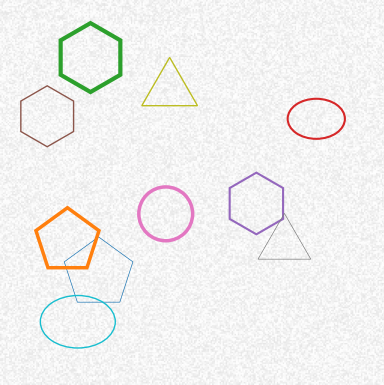[{"shape": "pentagon", "thickness": 0.5, "radius": 0.47, "center": [0.256, 0.291]}, {"shape": "pentagon", "thickness": 2.5, "radius": 0.43, "center": [0.175, 0.374]}, {"shape": "hexagon", "thickness": 3, "radius": 0.45, "center": [0.235, 0.85]}, {"shape": "oval", "thickness": 1.5, "radius": 0.37, "center": [0.822, 0.691]}, {"shape": "hexagon", "thickness": 1.5, "radius": 0.4, "center": [0.666, 0.471]}, {"shape": "hexagon", "thickness": 1, "radius": 0.4, "center": [0.123, 0.698]}, {"shape": "circle", "thickness": 2.5, "radius": 0.35, "center": [0.43, 0.445]}, {"shape": "triangle", "thickness": 0.5, "radius": 0.4, "center": [0.739, 0.366]}, {"shape": "triangle", "thickness": 1, "radius": 0.42, "center": [0.441, 0.767]}, {"shape": "oval", "thickness": 1, "radius": 0.49, "center": [0.202, 0.164]}]